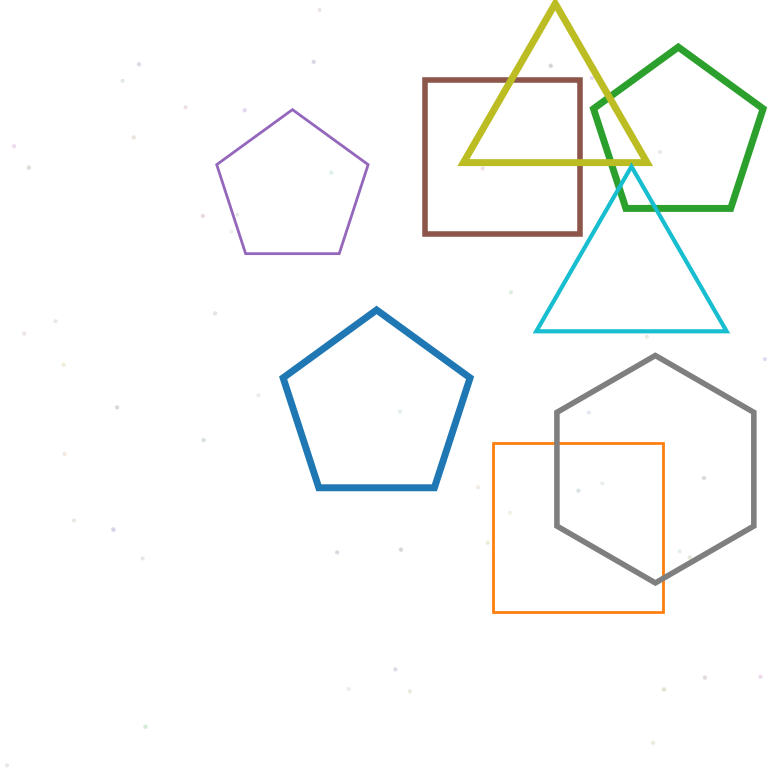[{"shape": "pentagon", "thickness": 2.5, "radius": 0.64, "center": [0.489, 0.47]}, {"shape": "square", "thickness": 1, "radius": 0.55, "center": [0.751, 0.315]}, {"shape": "pentagon", "thickness": 2.5, "radius": 0.58, "center": [0.881, 0.823]}, {"shape": "pentagon", "thickness": 1, "radius": 0.52, "center": [0.38, 0.754]}, {"shape": "square", "thickness": 2, "radius": 0.5, "center": [0.653, 0.796]}, {"shape": "hexagon", "thickness": 2, "radius": 0.74, "center": [0.851, 0.391]}, {"shape": "triangle", "thickness": 2.5, "radius": 0.69, "center": [0.721, 0.858]}, {"shape": "triangle", "thickness": 1.5, "radius": 0.71, "center": [0.82, 0.641]}]